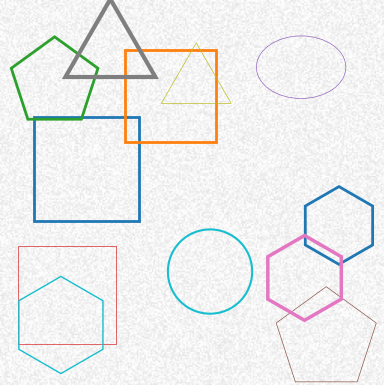[{"shape": "hexagon", "thickness": 2, "radius": 0.51, "center": [0.88, 0.414]}, {"shape": "square", "thickness": 2, "radius": 0.68, "center": [0.225, 0.561]}, {"shape": "square", "thickness": 2, "radius": 0.59, "center": [0.442, 0.751]}, {"shape": "pentagon", "thickness": 2, "radius": 0.59, "center": [0.142, 0.786]}, {"shape": "square", "thickness": 0.5, "radius": 0.63, "center": [0.175, 0.234]}, {"shape": "oval", "thickness": 0.5, "radius": 0.58, "center": [0.782, 0.825]}, {"shape": "pentagon", "thickness": 0.5, "radius": 0.68, "center": [0.847, 0.119]}, {"shape": "hexagon", "thickness": 2.5, "radius": 0.55, "center": [0.791, 0.278]}, {"shape": "triangle", "thickness": 3, "radius": 0.67, "center": [0.287, 0.867]}, {"shape": "triangle", "thickness": 0.5, "radius": 0.52, "center": [0.51, 0.784]}, {"shape": "circle", "thickness": 1.5, "radius": 0.55, "center": [0.546, 0.295]}, {"shape": "hexagon", "thickness": 1, "radius": 0.63, "center": [0.158, 0.156]}]